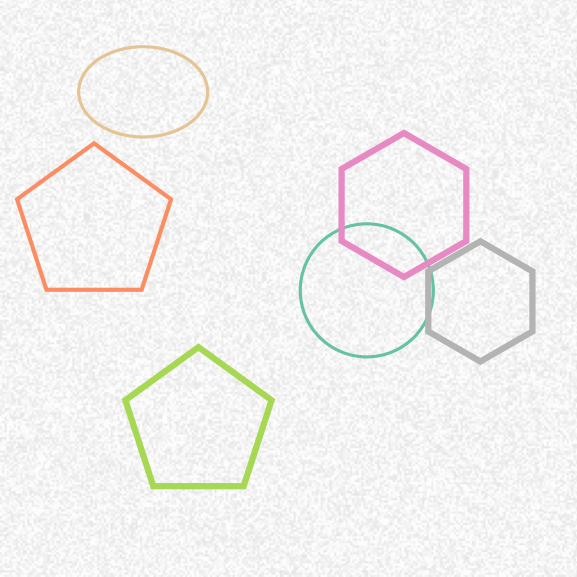[{"shape": "circle", "thickness": 1.5, "radius": 0.58, "center": [0.635, 0.496]}, {"shape": "pentagon", "thickness": 2, "radius": 0.7, "center": [0.163, 0.611]}, {"shape": "hexagon", "thickness": 3, "radius": 0.62, "center": [0.699, 0.644]}, {"shape": "pentagon", "thickness": 3, "radius": 0.67, "center": [0.344, 0.265]}, {"shape": "oval", "thickness": 1.5, "radius": 0.56, "center": [0.248, 0.84]}, {"shape": "hexagon", "thickness": 3, "radius": 0.52, "center": [0.832, 0.477]}]